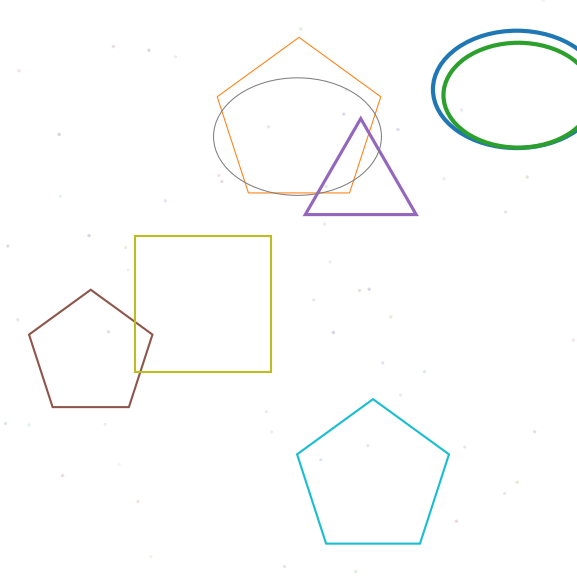[{"shape": "oval", "thickness": 2, "radius": 0.73, "center": [0.895, 0.844]}, {"shape": "pentagon", "thickness": 0.5, "radius": 0.74, "center": [0.518, 0.786]}, {"shape": "oval", "thickness": 2, "radius": 0.65, "center": [0.898, 0.834]}, {"shape": "triangle", "thickness": 1.5, "radius": 0.55, "center": [0.625, 0.683]}, {"shape": "pentagon", "thickness": 1, "radius": 0.56, "center": [0.157, 0.385]}, {"shape": "oval", "thickness": 0.5, "radius": 0.73, "center": [0.515, 0.763]}, {"shape": "square", "thickness": 1, "radius": 0.59, "center": [0.352, 0.473]}, {"shape": "pentagon", "thickness": 1, "radius": 0.69, "center": [0.646, 0.17]}]